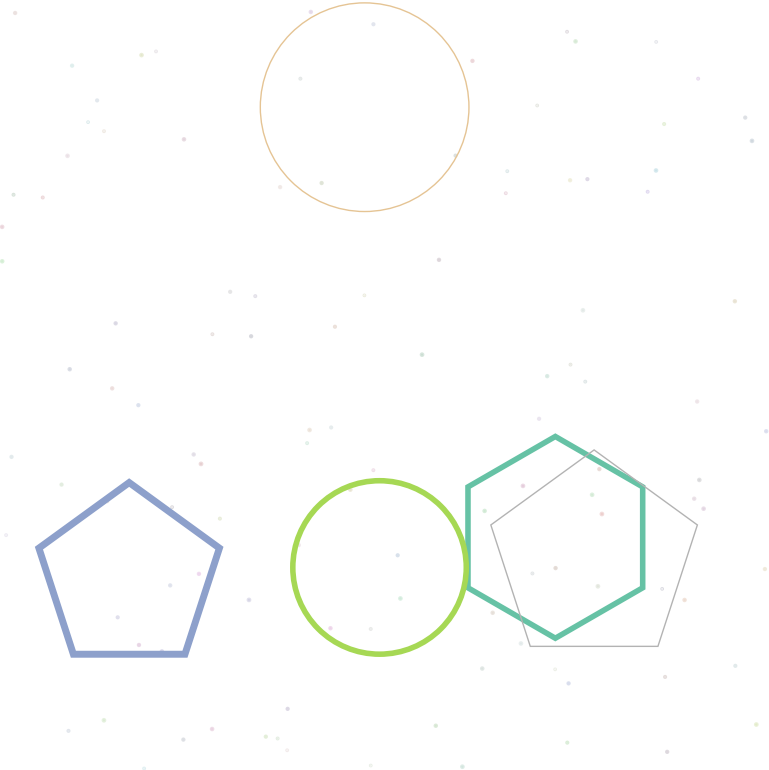[{"shape": "hexagon", "thickness": 2, "radius": 0.65, "center": [0.721, 0.302]}, {"shape": "pentagon", "thickness": 2.5, "radius": 0.62, "center": [0.168, 0.25]}, {"shape": "circle", "thickness": 2, "radius": 0.56, "center": [0.493, 0.263]}, {"shape": "circle", "thickness": 0.5, "radius": 0.68, "center": [0.474, 0.861]}, {"shape": "pentagon", "thickness": 0.5, "radius": 0.71, "center": [0.772, 0.275]}]